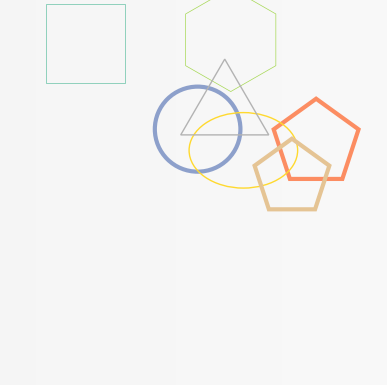[{"shape": "square", "thickness": 0.5, "radius": 0.51, "center": [0.221, 0.887]}, {"shape": "pentagon", "thickness": 3, "radius": 0.58, "center": [0.816, 0.628]}, {"shape": "circle", "thickness": 3, "radius": 0.55, "center": [0.51, 0.665]}, {"shape": "hexagon", "thickness": 0.5, "radius": 0.67, "center": [0.595, 0.897]}, {"shape": "oval", "thickness": 1, "radius": 0.7, "center": [0.628, 0.61]}, {"shape": "pentagon", "thickness": 3, "radius": 0.51, "center": [0.753, 0.538]}, {"shape": "triangle", "thickness": 1, "radius": 0.66, "center": [0.58, 0.715]}]